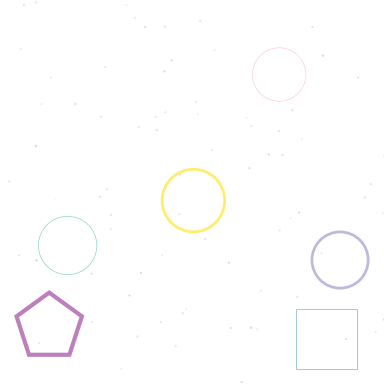[{"shape": "circle", "thickness": 0.5, "radius": 0.38, "center": [0.176, 0.362]}, {"shape": "circle", "thickness": 2, "radius": 0.37, "center": [0.883, 0.325]}, {"shape": "square", "thickness": 0.5, "radius": 0.39, "center": [0.848, 0.119]}, {"shape": "circle", "thickness": 0.5, "radius": 0.35, "center": [0.725, 0.806]}, {"shape": "pentagon", "thickness": 3, "radius": 0.45, "center": [0.128, 0.151]}, {"shape": "circle", "thickness": 2, "radius": 0.41, "center": [0.502, 0.479]}]